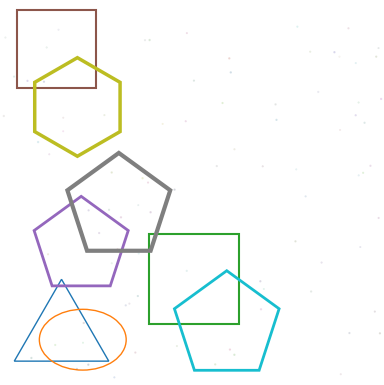[{"shape": "triangle", "thickness": 1, "radius": 0.71, "center": [0.16, 0.133]}, {"shape": "oval", "thickness": 1, "radius": 0.56, "center": [0.215, 0.118]}, {"shape": "square", "thickness": 1.5, "radius": 0.58, "center": [0.503, 0.275]}, {"shape": "pentagon", "thickness": 2, "radius": 0.64, "center": [0.211, 0.361]}, {"shape": "square", "thickness": 1.5, "radius": 0.51, "center": [0.148, 0.873]}, {"shape": "pentagon", "thickness": 3, "radius": 0.7, "center": [0.309, 0.462]}, {"shape": "hexagon", "thickness": 2.5, "radius": 0.64, "center": [0.201, 0.722]}, {"shape": "pentagon", "thickness": 2, "radius": 0.71, "center": [0.589, 0.154]}]